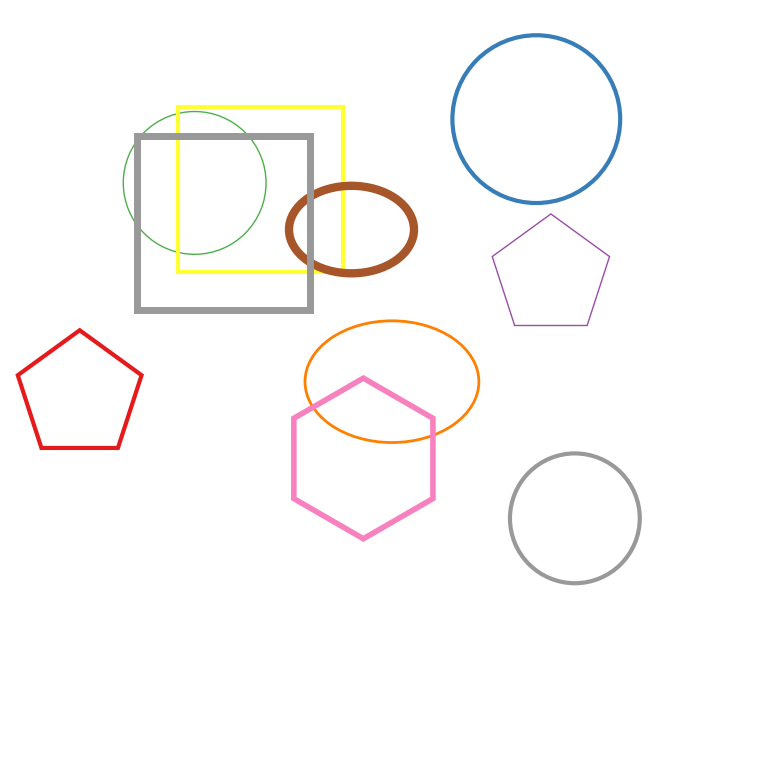[{"shape": "pentagon", "thickness": 1.5, "radius": 0.42, "center": [0.103, 0.487]}, {"shape": "circle", "thickness": 1.5, "radius": 0.54, "center": [0.696, 0.845]}, {"shape": "circle", "thickness": 0.5, "radius": 0.46, "center": [0.253, 0.762]}, {"shape": "pentagon", "thickness": 0.5, "radius": 0.4, "center": [0.715, 0.642]}, {"shape": "oval", "thickness": 1, "radius": 0.56, "center": [0.509, 0.504]}, {"shape": "square", "thickness": 1.5, "radius": 0.54, "center": [0.339, 0.754]}, {"shape": "oval", "thickness": 3, "radius": 0.41, "center": [0.456, 0.702]}, {"shape": "hexagon", "thickness": 2, "radius": 0.52, "center": [0.472, 0.405]}, {"shape": "circle", "thickness": 1.5, "radius": 0.42, "center": [0.747, 0.327]}, {"shape": "square", "thickness": 2.5, "radius": 0.56, "center": [0.29, 0.71]}]